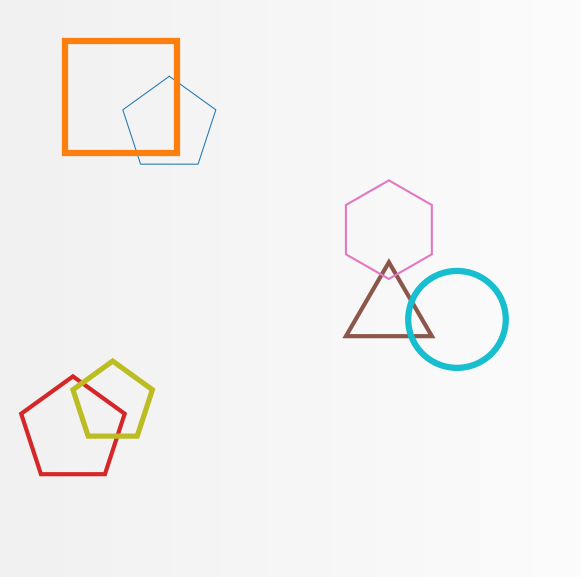[{"shape": "pentagon", "thickness": 0.5, "radius": 0.42, "center": [0.291, 0.783]}, {"shape": "square", "thickness": 3, "radius": 0.48, "center": [0.208, 0.832]}, {"shape": "pentagon", "thickness": 2, "radius": 0.47, "center": [0.125, 0.254]}, {"shape": "triangle", "thickness": 2, "radius": 0.43, "center": [0.669, 0.46]}, {"shape": "hexagon", "thickness": 1, "radius": 0.43, "center": [0.669, 0.601]}, {"shape": "pentagon", "thickness": 2.5, "radius": 0.36, "center": [0.194, 0.302]}, {"shape": "circle", "thickness": 3, "radius": 0.42, "center": [0.786, 0.446]}]